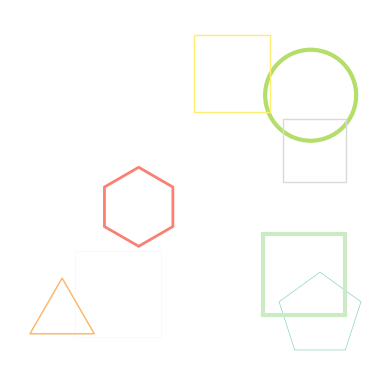[{"shape": "pentagon", "thickness": 0.5, "radius": 0.56, "center": [0.831, 0.181]}, {"shape": "square", "thickness": 0.5, "radius": 0.56, "center": [0.306, 0.237]}, {"shape": "hexagon", "thickness": 2, "radius": 0.51, "center": [0.36, 0.463]}, {"shape": "triangle", "thickness": 1, "radius": 0.48, "center": [0.161, 0.181]}, {"shape": "circle", "thickness": 3, "radius": 0.59, "center": [0.807, 0.753]}, {"shape": "square", "thickness": 1, "radius": 0.41, "center": [0.817, 0.609]}, {"shape": "square", "thickness": 3, "radius": 0.53, "center": [0.79, 0.287]}, {"shape": "square", "thickness": 1, "radius": 0.5, "center": [0.602, 0.809]}]